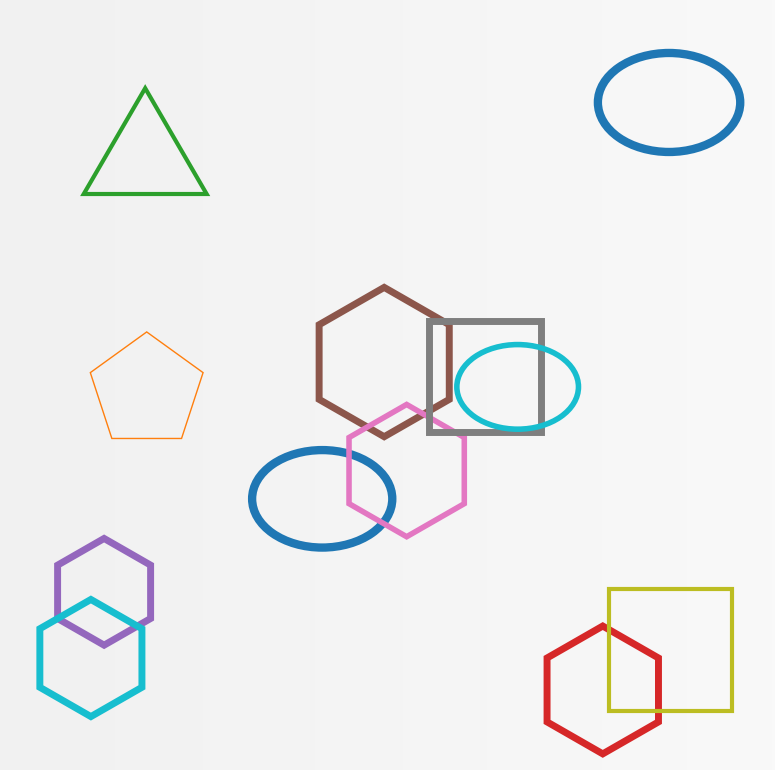[{"shape": "oval", "thickness": 3, "radius": 0.45, "center": [0.416, 0.352]}, {"shape": "oval", "thickness": 3, "radius": 0.46, "center": [0.863, 0.867]}, {"shape": "pentagon", "thickness": 0.5, "radius": 0.38, "center": [0.189, 0.492]}, {"shape": "triangle", "thickness": 1.5, "radius": 0.46, "center": [0.187, 0.794]}, {"shape": "hexagon", "thickness": 2.5, "radius": 0.42, "center": [0.778, 0.104]}, {"shape": "hexagon", "thickness": 2.5, "radius": 0.35, "center": [0.134, 0.231]}, {"shape": "hexagon", "thickness": 2.5, "radius": 0.48, "center": [0.496, 0.53]}, {"shape": "hexagon", "thickness": 2, "radius": 0.43, "center": [0.525, 0.389]}, {"shape": "square", "thickness": 2.5, "radius": 0.36, "center": [0.626, 0.51]}, {"shape": "square", "thickness": 1.5, "radius": 0.4, "center": [0.865, 0.155]}, {"shape": "hexagon", "thickness": 2.5, "radius": 0.38, "center": [0.117, 0.145]}, {"shape": "oval", "thickness": 2, "radius": 0.39, "center": [0.668, 0.498]}]